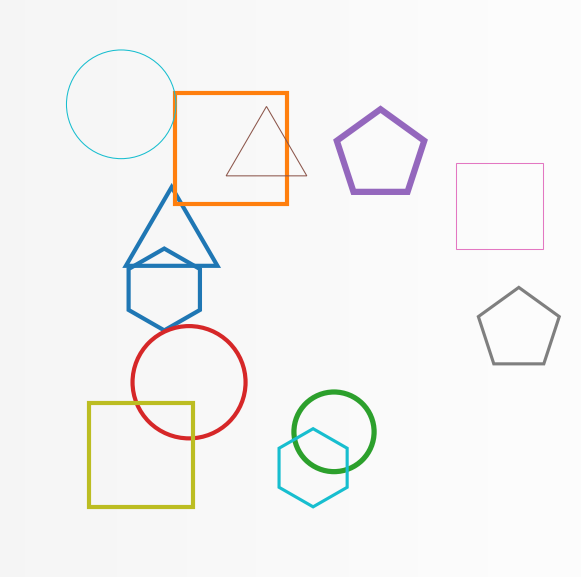[{"shape": "triangle", "thickness": 2, "radius": 0.45, "center": [0.295, 0.584]}, {"shape": "hexagon", "thickness": 2, "radius": 0.35, "center": [0.283, 0.498]}, {"shape": "square", "thickness": 2, "radius": 0.48, "center": [0.397, 0.742]}, {"shape": "circle", "thickness": 2.5, "radius": 0.34, "center": [0.575, 0.251]}, {"shape": "circle", "thickness": 2, "radius": 0.49, "center": [0.325, 0.337]}, {"shape": "pentagon", "thickness": 3, "radius": 0.4, "center": [0.655, 0.731]}, {"shape": "triangle", "thickness": 0.5, "radius": 0.4, "center": [0.458, 0.735]}, {"shape": "square", "thickness": 0.5, "radius": 0.37, "center": [0.859, 0.642]}, {"shape": "pentagon", "thickness": 1.5, "radius": 0.37, "center": [0.893, 0.428]}, {"shape": "square", "thickness": 2, "radius": 0.45, "center": [0.242, 0.211]}, {"shape": "hexagon", "thickness": 1.5, "radius": 0.34, "center": [0.539, 0.189]}, {"shape": "circle", "thickness": 0.5, "radius": 0.47, "center": [0.208, 0.819]}]